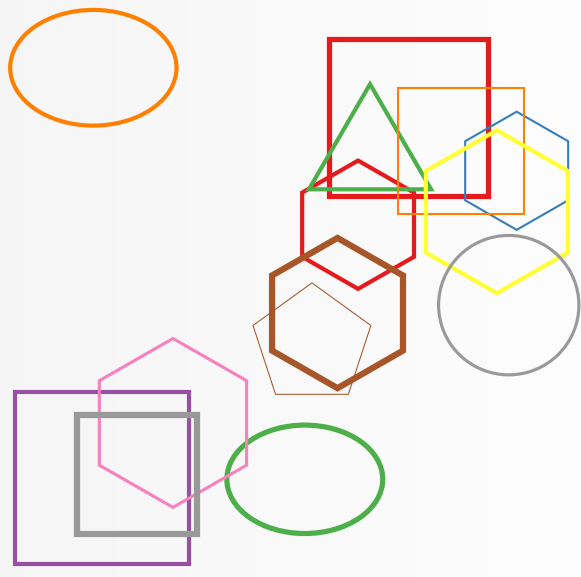[{"shape": "hexagon", "thickness": 2, "radius": 0.56, "center": [0.616, 0.61]}, {"shape": "square", "thickness": 2.5, "radius": 0.68, "center": [0.703, 0.795]}, {"shape": "hexagon", "thickness": 1, "radius": 0.51, "center": [0.889, 0.703]}, {"shape": "oval", "thickness": 2.5, "radius": 0.67, "center": [0.524, 0.169]}, {"shape": "triangle", "thickness": 2, "radius": 0.61, "center": [0.637, 0.732]}, {"shape": "square", "thickness": 2, "radius": 0.75, "center": [0.176, 0.171]}, {"shape": "oval", "thickness": 2, "radius": 0.72, "center": [0.161, 0.882]}, {"shape": "square", "thickness": 1, "radius": 0.55, "center": [0.793, 0.738]}, {"shape": "hexagon", "thickness": 2, "radius": 0.71, "center": [0.855, 0.632]}, {"shape": "pentagon", "thickness": 0.5, "radius": 0.53, "center": [0.537, 0.403]}, {"shape": "hexagon", "thickness": 3, "radius": 0.65, "center": [0.581, 0.457]}, {"shape": "hexagon", "thickness": 1.5, "radius": 0.73, "center": [0.298, 0.267]}, {"shape": "square", "thickness": 3, "radius": 0.52, "center": [0.236, 0.177]}, {"shape": "circle", "thickness": 1.5, "radius": 0.6, "center": [0.875, 0.471]}]